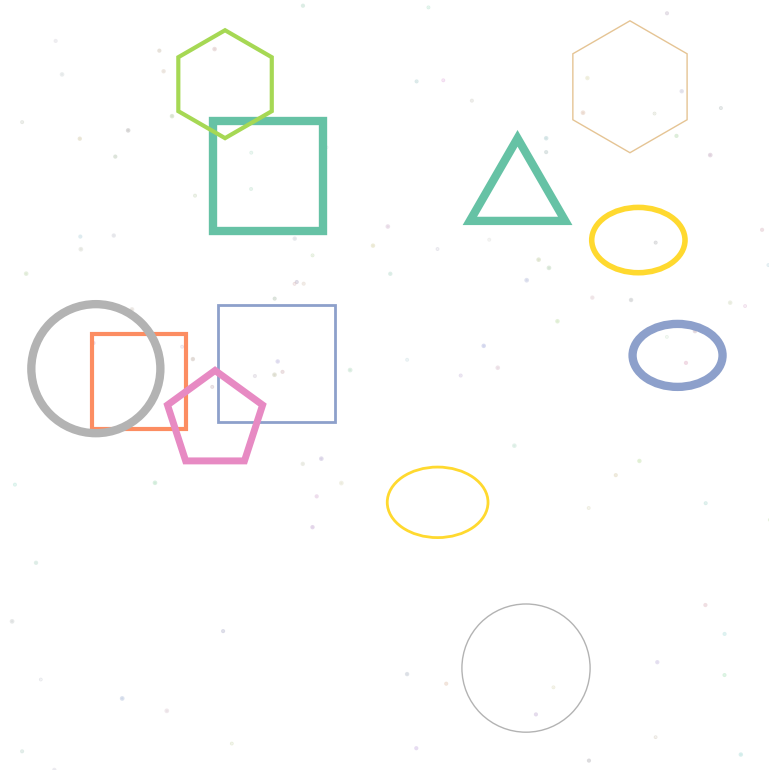[{"shape": "square", "thickness": 3, "radius": 0.36, "center": [0.348, 0.771]}, {"shape": "triangle", "thickness": 3, "radius": 0.36, "center": [0.672, 0.749]}, {"shape": "square", "thickness": 1.5, "radius": 0.31, "center": [0.181, 0.505]}, {"shape": "oval", "thickness": 3, "radius": 0.29, "center": [0.88, 0.538]}, {"shape": "square", "thickness": 1, "radius": 0.38, "center": [0.36, 0.528]}, {"shape": "pentagon", "thickness": 2.5, "radius": 0.32, "center": [0.279, 0.454]}, {"shape": "hexagon", "thickness": 1.5, "radius": 0.35, "center": [0.292, 0.891]}, {"shape": "oval", "thickness": 1, "radius": 0.33, "center": [0.568, 0.348]}, {"shape": "oval", "thickness": 2, "radius": 0.3, "center": [0.829, 0.688]}, {"shape": "hexagon", "thickness": 0.5, "radius": 0.43, "center": [0.818, 0.887]}, {"shape": "circle", "thickness": 3, "radius": 0.42, "center": [0.124, 0.521]}, {"shape": "circle", "thickness": 0.5, "radius": 0.42, "center": [0.683, 0.132]}]